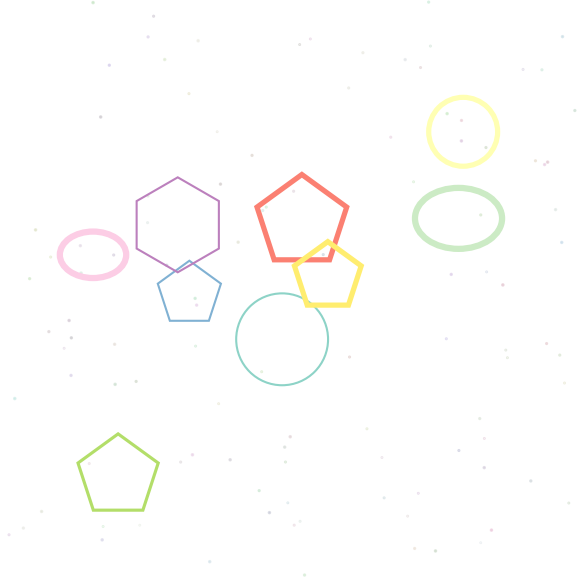[{"shape": "circle", "thickness": 1, "radius": 0.4, "center": [0.489, 0.412]}, {"shape": "circle", "thickness": 2.5, "radius": 0.3, "center": [0.802, 0.771]}, {"shape": "pentagon", "thickness": 2.5, "radius": 0.41, "center": [0.523, 0.615]}, {"shape": "pentagon", "thickness": 1, "radius": 0.29, "center": [0.328, 0.49]}, {"shape": "pentagon", "thickness": 1.5, "radius": 0.37, "center": [0.205, 0.175]}, {"shape": "oval", "thickness": 3, "radius": 0.29, "center": [0.161, 0.558]}, {"shape": "hexagon", "thickness": 1, "radius": 0.41, "center": [0.308, 0.61]}, {"shape": "oval", "thickness": 3, "radius": 0.38, "center": [0.794, 0.621]}, {"shape": "pentagon", "thickness": 2.5, "radius": 0.3, "center": [0.568, 0.52]}]